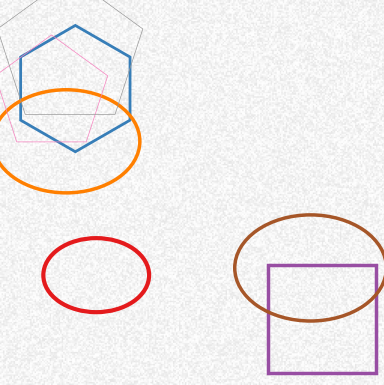[{"shape": "oval", "thickness": 3, "radius": 0.69, "center": [0.25, 0.285]}, {"shape": "hexagon", "thickness": 2, "radius": 0.82, "center": [0.196, 0.77]}, {"shape": "square", "thickness": 2.5, "radius": 0.7, "center": [0.837, 0.171]}, {"shape": "oval", "thickness": 2.5, "radius": 0.96, "center": [0.172, 0.633]}, {"shape": "oval", "thickness": 2.5, "radius": 0.98, "center": [0.807, 0.304]}, {"shape": "pentagon", "thickness": 0.5, "radius": 0.77, "center": [0.134, 0.756]}, {"shape": "pentagon", "thickness": 0.5, "radius": 0.99, "center": [0.182, 0.864]}]